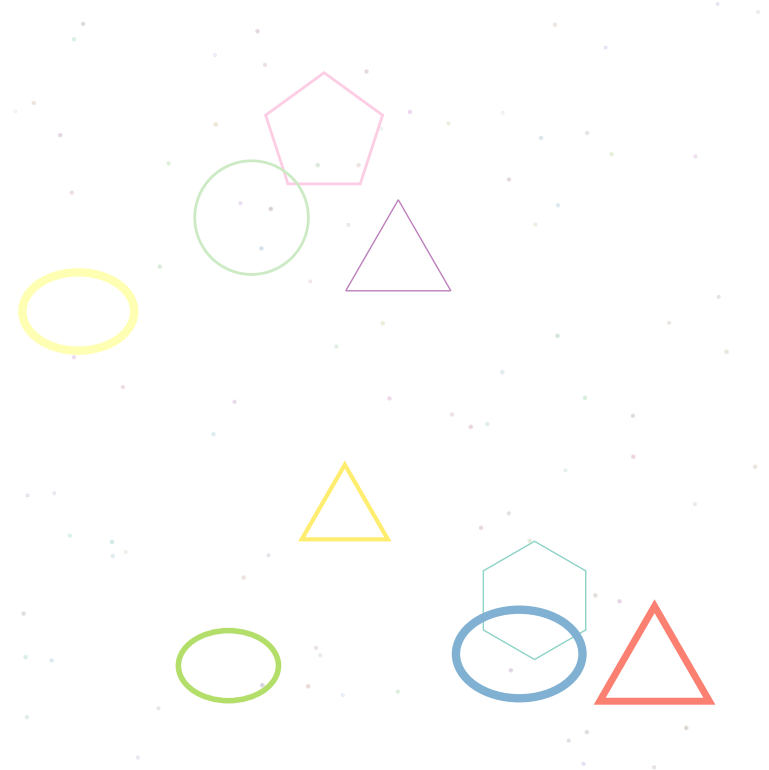[{"shape": "hexagon", "thickness": 0.5, "radius": 0.38, "center": [0.694, 0.22]}, {"shape": "oval", "thickness": 3, "radius": 0.36, "center": [0.102, 0.595]}, {"shape": "triangle", "thickness": 2.5, "radius": 0.41, "center": [0.85, 0.13]}, {"shape": "oval", "thickness": 3, "radius": 0.41, "center": [0.674, 0.151]}, {"shape": "oval", "thickness": 2, "radius": 0.33, "center": [0.297, 0.136]}, {"shape": "pentagon", "thickness": 1, "radius": 0.4, "center": [0.421, 0.826]}, {"shape": "triangle", "thickness": 0.5, "radius": 0.39, "center": [0.517, 0.662]}, {"shape": "circle", "thickness": 1, "radius": 0.37, "center": [0.327, 0.717]}, {"shape": "triangle", "thickness": 1.5, "radius": 0.32, "center": [0.448, 0.332]}]